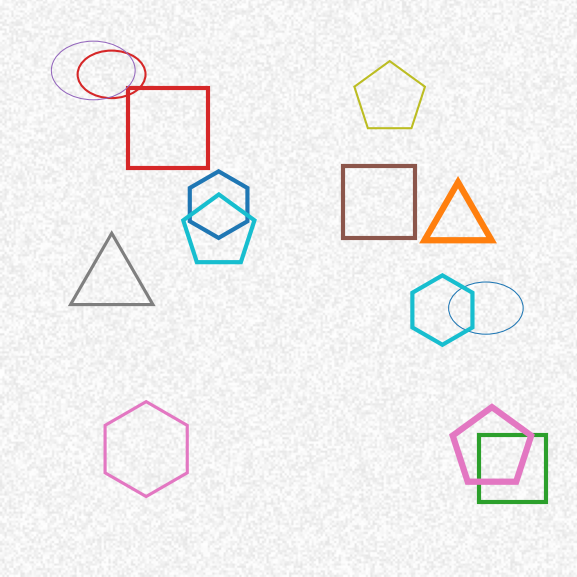[{"shape": "oval", "thickness": 0.5, "radius": 0.32, "center": [0.841, 0.466]}, {"shape": "hexagon", "thickness": 2, "radius": 0.29, "center": [0.379, 0.645]}, {"shape": "triangle", "thickness": 3, "radius": 0.33, "center": [0.793, 0.617]}, {"shape": "square", "thickness": 2, "radius": 0.29, "center": [0.888, 0.188]}, {"shape": "square", "thickness": 2, "radius": 0.35, "center": [0.291, 0.777]}, {"shape": "oval", "thickness": 1, "radius": 0.29, "center": [0.193, 0.87]}, {"shape": "oval", "thickness": 0.5, "radius": 0.36, "center": [0.161, 0.877]}, {"shape": "square", "thickness": 2, "radius": 0.31, "center": [0.656, 0.649]}, {"shape": "hexagon", "thickness": 1.5, "radius": 0.41, "center": [0.253, 0.222]}, {"shape": "pentagon", "thickness": 3, "radius": 0.36, "center": [0.852, 0.223]}, {"shape": "triangle", "thickness": 1.5, "radius": 0.41, "center": [0.193, 0.513]}, {"shape": "pentagon", "thickness": 1, "radius": 0.32, "center": [0.675, 0.829]}, {"shape": "hexagon", "thickness": 2, "radius": 0.3, "center": [0.766, 0.462]}, {"shape": "pentagon", "thickness": 2, "radius": 0.32, "center": [0.379, 0.598]}]